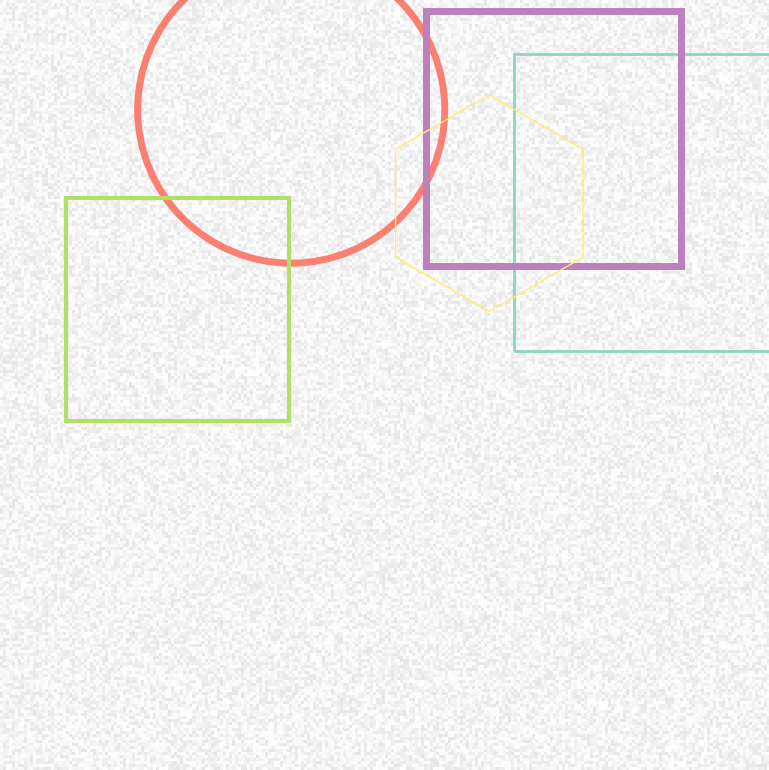[{"shape": "square", "thickness": 1, "radius": 0.96, "center": [0.861, 0.737]}, {"shape": "circle", "thickness": 2.5, "radius": 1.0, "center": [0.378, 0.858]}, {"shape": "square", "thickness": 1.5, "radius": 0.72, "center": [0.231, 0.599]}, {"shape": "square", "thickness": 2.5, "radius": 0.83, "center": [0.719, 0.82]}, {"shape": "hexagon", "thickness": 0.5, "radius": 0.7, "center": [0.635, 0.736]}]